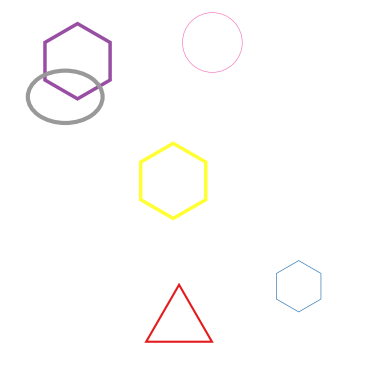[{"shape": "triangle", "thickness": 1.5, "radius": 0.49, "center": [0.465, 0.162]}, {"shape": "hexagon", "thickness": 0.5, "radius": 0.33, "center": [0.776, 0.256]}, {"shape": "hexagon", "thickness": 2.5, "radius": 0.49, "center": [0.201, 0.841]}, {"shape": "hexagon", "thickness": 2.5, "radius": 0.49, "center": [0.45, 0.53]}, {"shape": "circle", "thickness": 0.5, "radius": 0.39, "center": [0.552, 0.89]}, {"shape": "oval", "thickness": 3, "radius": 0.49, "center": [0.169, 0.749]}]